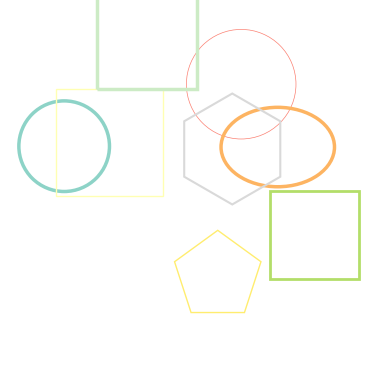[{"shape": "circle", "thickness": 2.5, "radius": 0.59, "center": [0.167, 0.62]}, {"shape": "square", "thickness": 1, "radius": 0.69, "center": [0.285, 0.63]}, {"shape": "circle", "thickness": 0.5, "radius": 0.71, "center": [0.626, 0.781]}, {"shape": "oval", "thickness": 2.5, "radius": 0.74, "center": [0.721, 0.618]}, {"shape": "square", "thickness": 2, "radius": 0.58, "center": [0.817, 0.39]}, {"shape": "hexagon", "thickness": 1.5, "radius": 0.72, "center": [0.603, 0.613]}, {"shape": "square", "thickness": 2.5, "radius": 0.64, "center": [0.382, 0.899]}, {"shape": "pentagon", "thickness": 1, "radius": 0.59, "center": [0.566, 0.284]}]